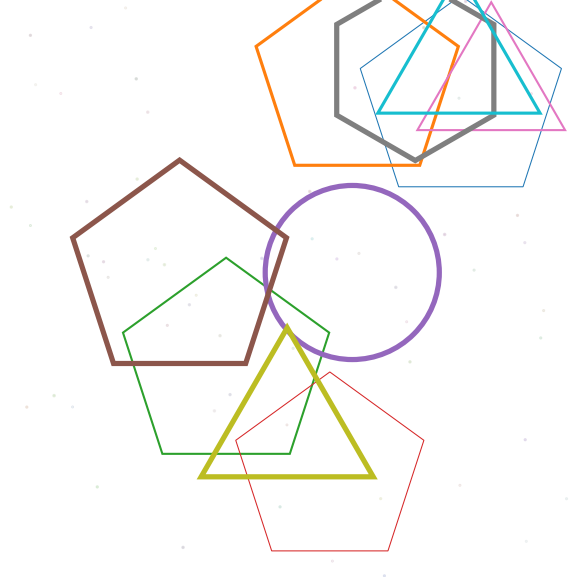[{"shape": "pentagon", "thickness": 0.5, "radius": 0.92, "center": [0.798, 0.824]}, {"shape": "pentagon", "thickness": 1.5, "radius": 0.92, "center": [0.619, 0.862]}, {"shape": "pentagon", "thickness": 1, "radius": 0.94, "center": [0.392, 0.365]}, {"shape": "pentagon", "thickness": 0.5, "radius": 0.86, "center": [0.571, 0.184]}, {"shape": "circle", "thickness": 2.5, "radius": 0.75, "center": [0.61, 0.527]}, {"shape": "pentagon", "thickness": 2.5, "radius": 0.97, "center": [0.311, 0.527]}, {"shape": "triangle", "thickness": 1, "radius": 0.74, "center": [0.851, 0.848]}, {"shape": "hexagon", "thickness": 2.5, "radius": 0.79, "center": [0.719, 0.878]}, {"shape": "triangle", "thickness": 2.5, "radius": 0.86, "center": [0.497, 0.259]}, {"shape": "triangle", "thickness": 1.5, "radius": 0.81, "center": [0.795, 0.884]}]